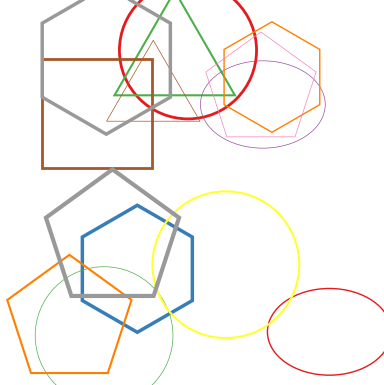[{"shape": "oval", "thickness": 1, "radius": 0.8, "center": [0.855, 0.138]}, {"shape": "circle", "thickness": 2, "radius": 0.89, "center": [0.488, 0.869]}, {"shape": "hexagon", "thickness": 2.5, "radius": 0.82, "center": [0.357, 0.302]}, {"shape": "circle", "thickness": 0.5, "radius": 0.89, "center": [0.27, 0.128]}, {"shape": "triangle", "thickness": 1.5, "radius": 0.9, "center": [0.454, 0.843]}, {"shape": "oval", "thickness": 0.5, "radius": 0.81, "center": [0.683, 0.729]}, {"shape": "hexagon", "thickness": 1, "radius": 0.72, "center": [0.706, 0.8]}, {"shape": "pentagon", "thickness": 1.5, "radius": 0.85, "center": [0.18, 0.168]}, {"shape": "circle", "thickness": 1.5, "radius": 0.95, "center": [0.587, 0.312]}, {"shape": "square", "thickness": 2, "radius": 0.71, "center": [0.252, 0.705]}, {"shape": "triangle", "thickness": 0.5, "radius": 0.7, "center": [0.398, 0.755]}, {"shape": "pentagon", "thickness": 0.5, "radius": 0.75, "center": [0.678, 0.766]}, {"shape": "pentagon", "thickness": 3, "radius": 0.91, "center": [0.292, 0.378]}, {"shape": "hexagon", "thickness": 2.5, "radius": 0.96, "center": [0.276, 0.844]}]